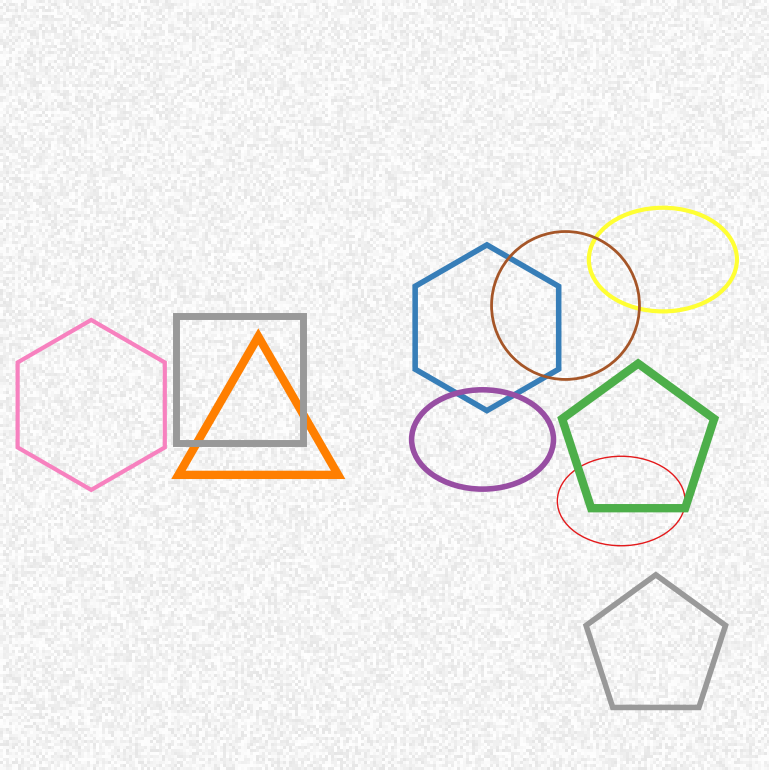[{"shape": "oval", "thickness": 0.5, "radius": 0.41, "center": [0.807, 0.349]}, {"shape": "hexagon", "thickness": 2, "radius": 0.54, "center": [0.632, 0.574]}, {"shape": "pentagon", "thickness": 3, "radius": 0.52, "center": [0.829, 0.424]}, {"shape": "oval", "thickness": 2, "radius": 0.46, "center": [0.627, 0.429]}, {"shape": "triangle", "thickness": 3, "radius": 0.6, "center": [0.335, 0.443]}, {"shape": "oval", "thickness": 1.5, "radius": 0.48, "center": [0.861, 0.663]}, {"shape": "circle", "thickness": 1, "radius": 0.48, "center": [0.734, 0.603]}, {"shape": "hexagon", "thickness": 1.5, "radius": 0.55, "center": [0.118, 0.474]}, {"shape": "square", "thickness": 2.5, "radius": 0.41, "center": [0.311, 0.507]}, {"shape": "pentagon", "thickness": 2, "radius": 0.48, "center": [0.852, 0.158]}]